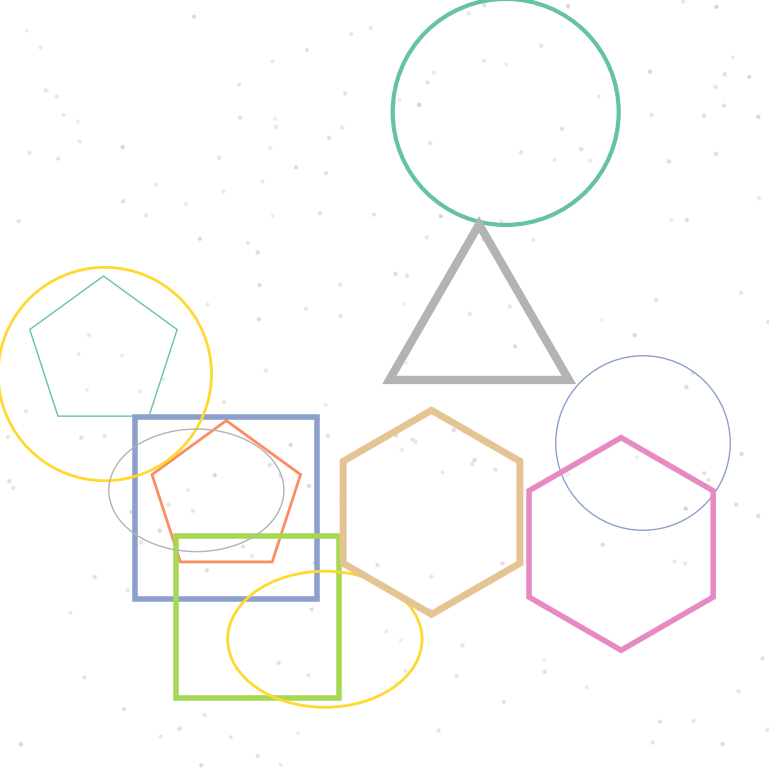[{"shape": "pentagon", "thickness": 0.5, "radius": 0.5, "center": [0.134, 0.541]}, {"shape": "circle", "thickness": 1.5, "radius": 0.73, "center": [0.657, 0.855]}, {"shape": "pentagon", "thickness": 1, "radius": 0.51, "center": [0.294, 0.352]}, {"shape": "circle", "thickness": 0.5, "radius": 0.57, "center": [0.835, 0.425]}, {"shape": "square", "thickness": 2, "radius": 0.59, "center": [0.294, 0.34]}, {"shape": "hexagon", "thickness": 2, "radius": 0.69, "center": [0.807, 0.294]}, {"shape": "square", "thickness": 2, "radius": 0.53, "center": [0.334, 0.199]}, {"shape": "circle", "thickness": 1, "radius": 0.69, "center": [0.136, 0.514]}, {"shape": "oval", "thickness": 1, "radius": 0.63, "center": [0.422, 0.17]}, {"shape": "hexagon", "thickness": 2.5, "radius": 0.66, "center": [0.56, 0.335]}, {"shape": "triangle", "thickness": 3, "radius": 0.67, "center": [0.622, 0.574]}, {"shape": "oval", "thickness": 0.5, "radius": 0.57, "center": [0.255, 0.363]}]